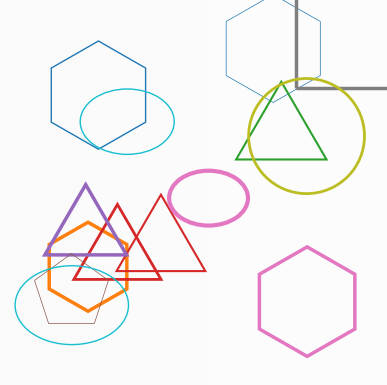[{"shape": "hexagon", "thickness": 0.5, "radius": 0.7, "center": [0.705, 0.874]}, {"shape": "hexagon", "thickness": 1, "radius": 0.7, "center": [0.254, 0.753]}, {"shape": "hexagon", "thickness": 2.5, "radius": 0.58, "center": [0.227, 0.307]}, {"shape": "triangle", "thickness": 1.5, "radius": 0.67, "center": [0.726, 0.653]}, {"shape": "triangle", "thickness": 1.5, "radius": 0.66, "center": [0.415, 0.362]}, {"shape": "triangle", "thickness": 2, "radius": 0.65, "center": [0.303, 0.339]}, {"shape": "triangle", "thickness": 2.5, "radius": 0.61, "center": [0.221, 0.399]}, {"shape": "pentagon", "thickness": 0.5, "radius": 0.5, "center": [0.184, 0.241]}, {"shape": "oval", "thickness": 3, "radius": 0.51, "center": [0.538, 0.485]}, {"shape": "hexagon", "thickness": 2.5, "radius": 0.71, "center": [0.793, 0.217]}, {"shape": "square", "thickness": 2.5, "radius": 0.62, "center": [0.889, 0.894]}, {"shape": "circle", "thickness": 2, "radius": 0.75, "center": [0.791, 0.647]}, {"shape": "oval", "thickness": 1, "radius": 0.73, "center": [0.185, 0.207]}, {"shape": "oval", "thickness": 1, "radius": 0.61, "center": [0.328, 0.684]}]